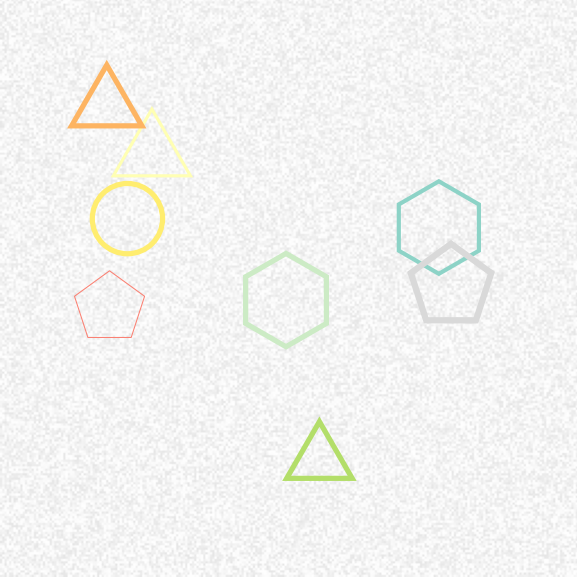[{"shape": "hexagon", "thickness": 2, "radius": 0.4, "center": [0.76, 0.605]}, {"shape": "triangle", "thickness": 1.5, "radius": 0.39, "center": [0.263, 0.733]}, {"shape": "pentagon", "thickness": 0.5, "radius": 0.32, "center": [0.19, 0.466]}, {"shape": "triangle", "thickness": 2.5, "radius": 0.35, "center": [0.185, 0.816]}, {"shape": "triangle", "thickness": 2.5, "radius": 0.33, "center": [0.553, 0.204]}, {"shape": "pentagon", "thickness": 3, "radius": 0.37, "center": [0.781, 0.504]}, {"shape": "hexagon", "thickness": 2.5, "radius": 0.4, "center": [0.495, 0.479]}, {"shape": "circle", "thickness": 2.5, "radius": 0.3, "center": [0.221, 0.621]}]